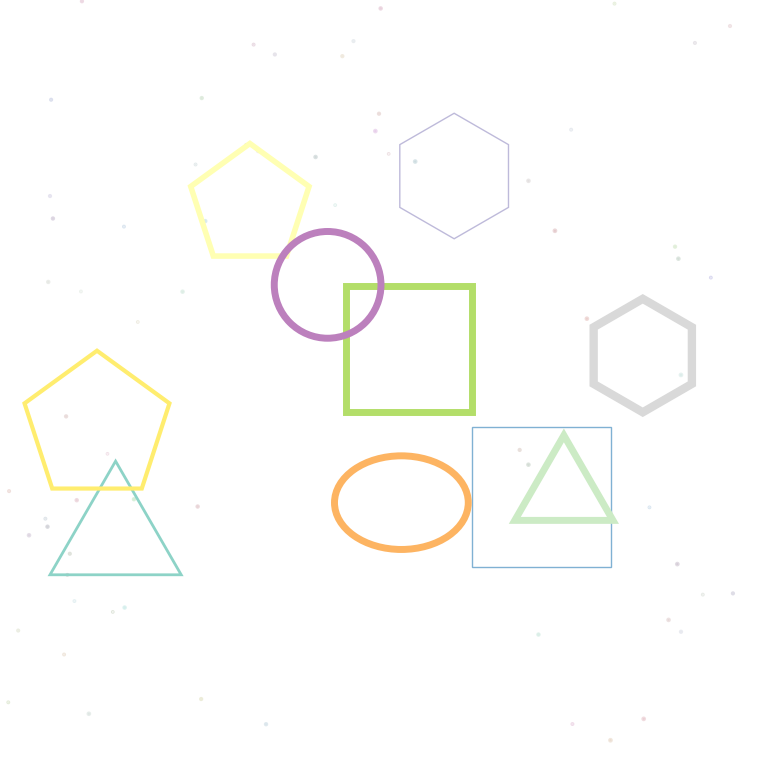[{"shape": "triangle", "thickness": 1, "radius": 0.49, "center": [0.15, 0.303]}, {"shape": "pentagon", "thickness": 2, "radius": 0.4, "center": [0.325, 0.733]}, {"shape": "hexagon", "thickness": 0.5, "radius": 0.41, "center": [0.59, 0.771]}, {"shape": "square", "thickness": 0.5, "radius": 0.45, "center": [0.703, 0.355]}, {"shape": "oval", "thickness": 2.5, "radius": 0.43, "center": [0.521, 0.347]}, {"shape": "square", "thickness": 2.5, "radius": 0.41, "center": [0.531, 0.547]}, {"shape": "hexagon", "thickness": 3, "radius": 0.37, "center": [0.835, 0.538]}, {"shape": "circle", "thickness": 2.5, "radius": 0.35, "center": [0.425, 0.63]}, {"shape": "triangle", "thickness": 2.5, "radius": 0.37, "center": [0.732, 0.361]}, {"shape": "pentagon", "thickness": 1.5, "radius": 0.49, "center": [0.126, 0.446]}]